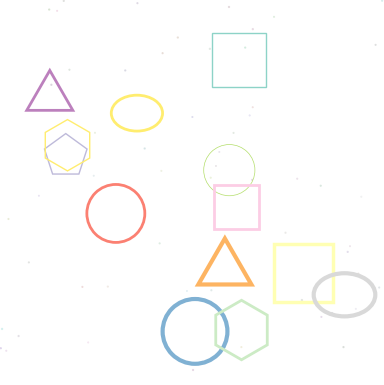[{"shape": "square", "thickness": 1, "radius": 0.35, "center": [0.621, 0.844]}, {"shape": "square", "thickness": 2.5, "radius": 0.38, "center": [0.787, 0.291]}, {"shape": "pentagon", "thickness": 1, "radius": 0.29, "center": [0.171, 0.595]}, {"shape": "circle", "thickness": 2, "radius": 0.38, "center": [0.301, 0.446]}, {"shape": "circle", "thickness": 3, "radius": 0.42, "center": [0.507, 0.139]}, {"shape": "triangle", "thickness": 3, "radius": 0.4, "center": [0.584, 0.301]}, {"shape": "circle", "thickness": 0.5, "radius": 0.33, "center": [0.596, 0.558]}, {"shape": "square", "thickness": 2, "radius": 0.29, "center": [0.615, 0.463]}, {"shape": "oval", "thickness": 3, "radius": 0.4, "center": [0.895, 0.234]}, {"shape": "triangle", "thickness": 2, "radius": 0.35, "center": [0.129, 0.748]}, {"shape": "hexagon", "thickness": 2, "radius": 0.39, "center": [0.627, 0.143]}, {"shape": "hexagon", "thickness": 1, "radius": 0.33, "center": [0.175, 0.623]}, {"shape": "oval", "thickness": 2, "radius": 0.33, "center": [0.356, 0.706]}]